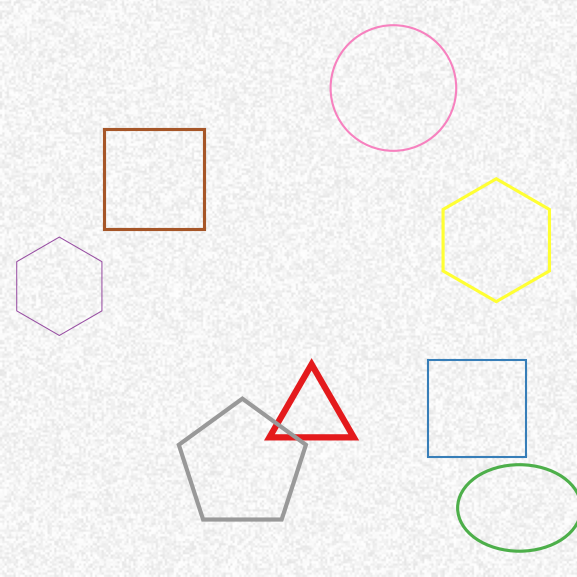[{"shape": "triangle", "thickness": 3, "radius": 0.42, "center": [0.54, 0.284]}, {"shape": "square", "thickness": 1, "radius": 0.42, "center": [0.826, 0.292]}, {"shape": "oval", "thickness": 1.5, "radius": 0.53, "center": [0.899, 0.12]}, {"shape": "hexagon", "thickness": 0.5, "radius": 0.43, "center": [0.103, 0.503]}, {"shape": "hexagon", "thickness": 1.5, "radius": 0.53, "center": [0.859, 0.583]}, {"shape": "square", "thickness": 1.5, "radius": 0.43, "center": [0.266, 0.689]}, {"shape": "circle", "thickness": 1, "radius": 0.54, "center": [0.681, 0.847]}, {"shape": "pentagon", "thickness": 2, "radius": 0.58, "center": [0.42, 0.193]}]